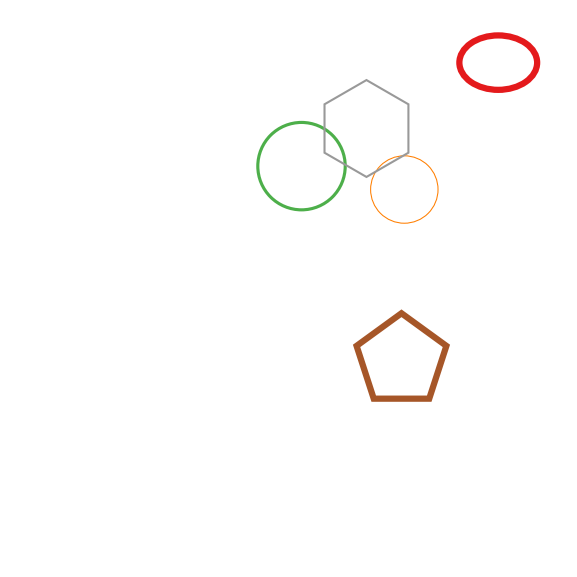[{"shape": "oval", "thickness": 3, "radius": 0.34, "center": [0.863, 0.891]}, {"shape": "circle", "thickness": 1.5, "radius": 0.38, "center": [0.522, 0.711]}, {"shape": "circle", "thickness": 0.5, "radius": 0.29, "center": [0.7, 0.671]}, {"shape": "pentagon", "thickness": 3, "radius": 0.41, "center": [0.695, 0.375]}, {"shape": "hexagon", "thickness": 1, "radius": 0.42, "center": [0.635, 0.777]}]